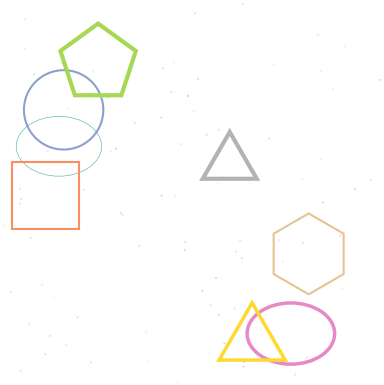[{"shape": "oval", "thickness": 0.5, "radius": 0.55, "center": [0.153, 0.62]}, {"shape": "square", "thickness": 1.5, "radius": 0.44, "center": [0.118, 0.493]}, {"shape": "circle", "thickness": 1.5, "radius": 0.52, "center": [0.165, 0.715]}, {"shape": "oval", "thickness": 2.5, "radius": 0.57, "center": [0.756, 0.134]}, {"shape": "pentagon", "thickness": 3, "radius": 0.51, "center": [0.255, 0.836]}, {"shape": "triangle", "thickness": 2.5, "radius": 0.5, "center": [0.655, 0.114]}, {"shape": "hexagon", "thickness": 1.5, "radius": 0.52, "center": [0.802, 0.341]}, {"shape": "triangle", "thickness": 3, "radius": 0.41, "center": [0.597, 0.576]}]